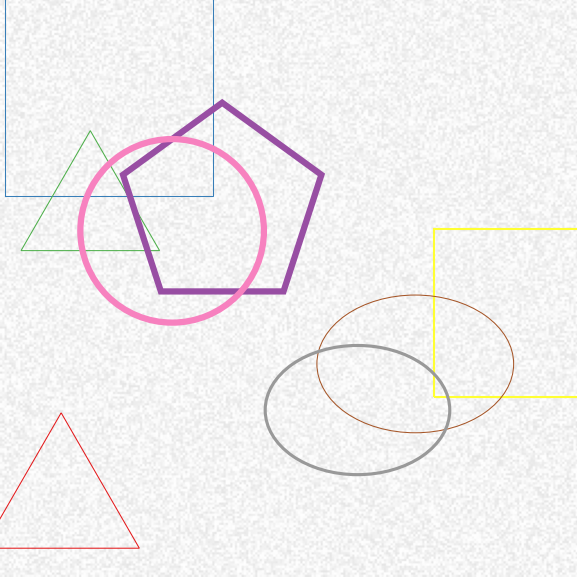[{"shape": "triangle", "thickness": 0.5, "radius": 0.78, "center": [0.106, 0.128]}, {"shape": "square", "thickness": 0.5, "radius": 0.9, "center": [0.189, 0.84]}, {"shape": "triangle", "thickness": 0.5, "radius": 0.69, "center": [0.156, 0.634]}, {"shape": "pentagon", "thickness": 3, "radius": 0.9, "center": [0.385, 0.641]}, {"shape": "square", "thickness": 1, "radius": 0.73, "center": [0.896, 0.457]}, {"shape": "oval", "thickness": 0.5, "radius": 0.85, "center": [0.719, 0.369]}, {"shape": "circle", "thickness": 3, "radius": 0.79, "center": [0.298, 0.599]}, {"shape": "oval", "thickness": 1.5, "radius": 0.8, "center": [0.619, 0.289]}]